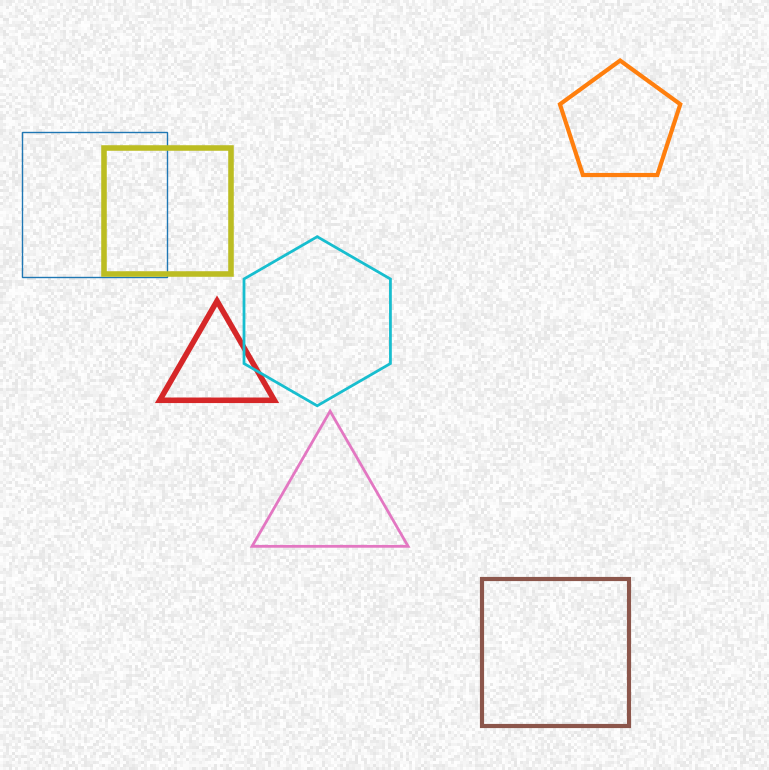[{"shape": "square", "thickness": 0.5, "radius": 0.47, "center": [0.123, 0.735]}, {"shape": "pentagon", "thickness": 1.5, "radius": 0.41, "center": [0.805, 0.839]}, {"shape": "triangle", "thickness": 2, "radius": 0.43, "center": [0.282, 0.523]}, {"shape": "square", "thickness": 1.5, "radius": 0.48, "center": [0.721, 0.153]}, {"shape": "triangle", "thickness": 1, "radius": 0.59, "center": [0.429, 0.349]}, {"shape": "square", "thickness": 2, "radius": 0.41, "center": [0.217, 0.726]}, {"shape": "hexagon", "thickness": 1, "radius": 0.55, "center": [0.412, 0.583]}]